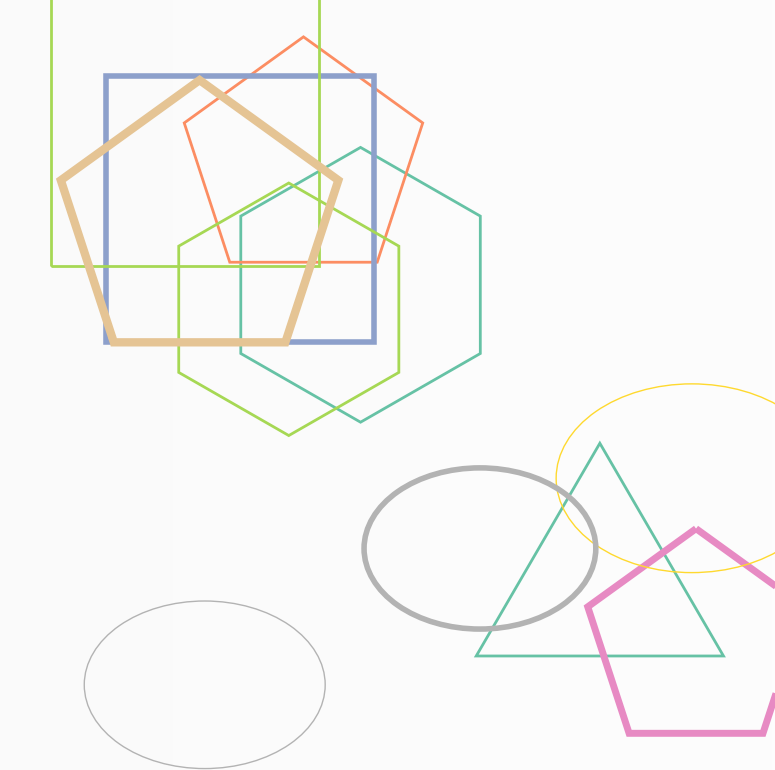[{"shape": "triangle", "thickness": 1, "radius": 0.92, "center": [0.774, 0.24]}, {"shape": "hexagon", "thickness": 1, "radius": 0.89, "center": [0.465, 0.63]}, {"shape": "pentagon", "thickness": 1, "radius": 0.81, "center": [0.392, 0.79]}, {"shape": "square", "thickness": 2, "radius": 0.86, "center": [0.31, 0.729]}, {"shape": "pentagon", "thickness": 2.5, "radius": 0.73, "center": [0.898, 0.167]}, {"shape": "square", "thickness": 1, "radius": 0.87, "center": [0.239, 0.828]}, {"shape": "hexagon", "thickness": 1, "radius": 0.82, "center": [0.373, 0.598]}, {"shape": "oval", "thickness": 0.5, "radius": 0.88, "center": [0.893, 0.379]}, {"shape": "pentagon", "thickness": 3, "radius": 0.94, "center": [0.258, 0.708]}, {"shape": "oval", "thickness": 0.5, "radius": 0.78, "center": [0.264, 0.111]}, {"shape": "oval", "thickness": 2, "radius": 0.75, "center": [0.619, 0.288]}]